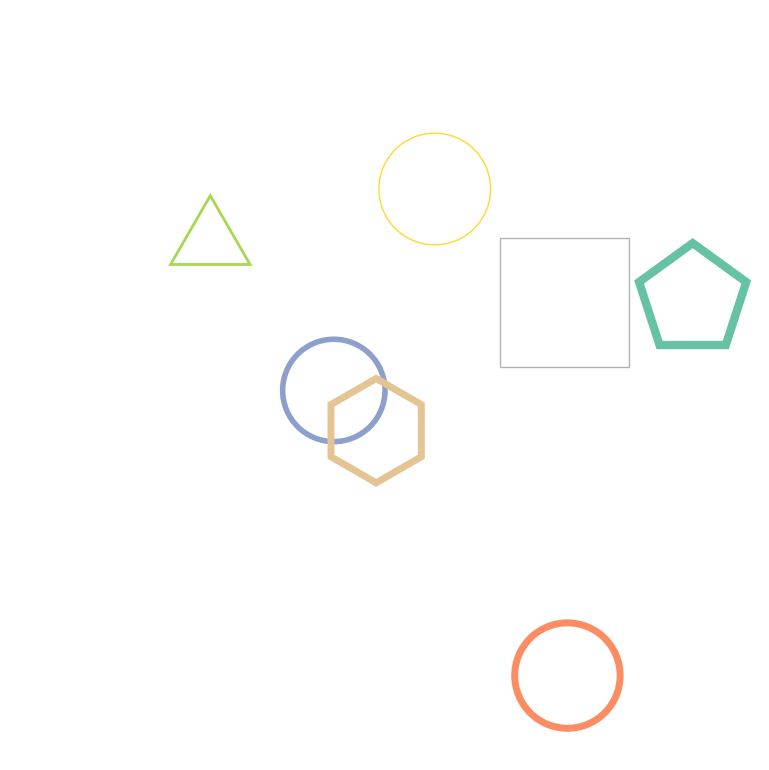[{"shape": "pentagon", "thickness": 3, "radius": 0.37, "center": [0.9, 0.611]}, {"shape": "circle", "thickness": 2.5, "radius": 0.34, "center": [0.737, 0.123]}, {"shape": "circle", "thickness": 2, "radius": 0.33, "center": [0.434, 0.493]}, {"shape": "triangle", "thickness": 1, "radius": 0.3, "center": [0.273, 0.686]}, {"shape": "circle", "thickness": 0.5, "radius": 0.36, "center": [0.565, 0.755]}, {"shape": "hexagon", "thickness": 2.5, "radius": 0.34, "center": [0.489, 0.441]}, {"shape": "square", "thickness": 0.5, "radius": 0.42, "center": [0.733, 0.607]}]